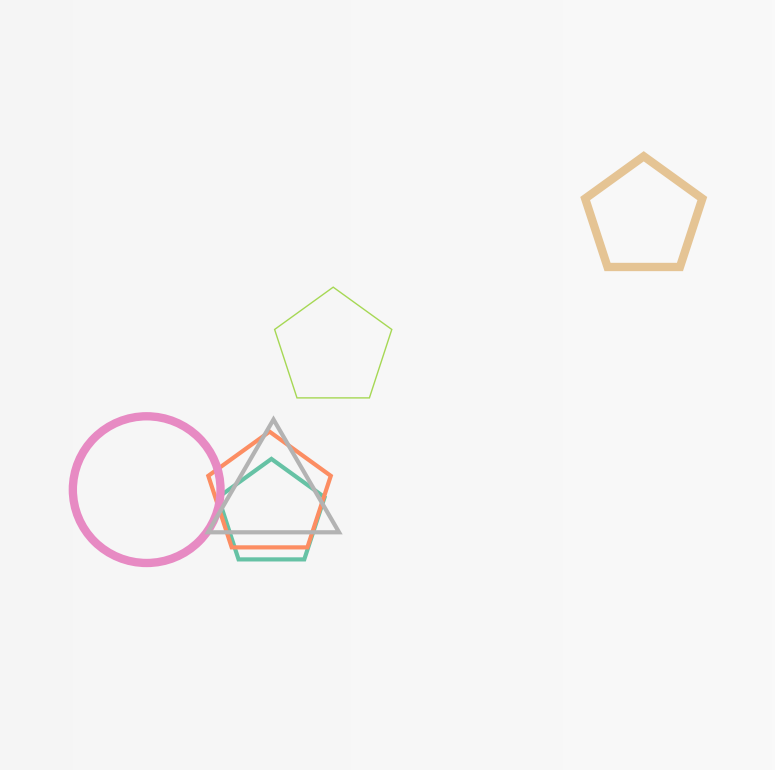[{"shape": "pentagon", "thickness": 1.5, "radius": 0.36, "center": [0.35, 0.332]}, {"shape": "pentagon", "thickness": 1.5, "radius": 0.42, "center": [0.348, 0.356]}, {"shape": "circle", "thickness": 3, "radius": 0.48, "center": [0.189, 0.364]}, {"shape": "pentagon", "thickness": 0.5, "radius": 0.4, "center": [0.43, 0.548]}, {"shape": "pentagon", "thickness": 3, "radius": 0.4, "center": [0.831, 0.718]}, {"shape": "triangle", "thickness": 1.5, "radius": 0.49, "center": [0.353, 0.358]}]